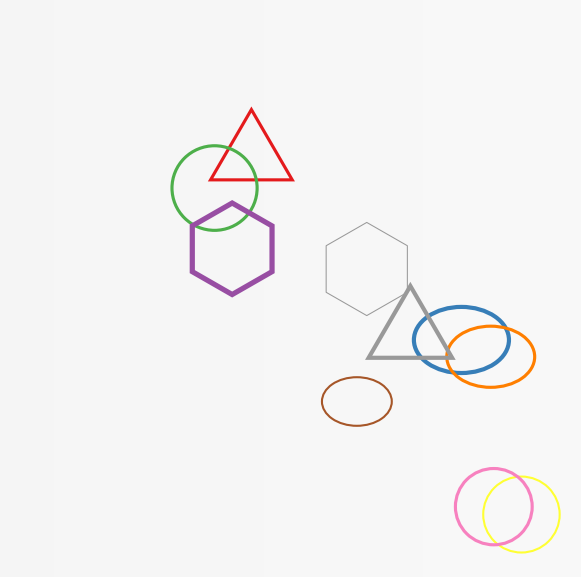[{"shape": "triangle", "thickness": 1.5, "radius": 0.41, "center": [0.433, 0.728]}, {"shape": "oval", "thickness": 2, "radius": 0.41, "center": [0.794, 0.41]}, {"shape": "circle", "thickness": 1.5, "radius": 0.37, "center": [0.369, 0.674]}, {"shape": "hexagon", "thickness": 2.5, "radius": 0.4, "center": [0.399, 0.568]}, {"shape": "oval", "thickness": 1.5, "radius": 0.38, "center": [0.844, 0.381]}, {"shape": "circle", "thickness": 1, "radius": 0.33, "center": [0.897, 0.108]}, {"shape": "oval", "thickness": 1, "radius": 0.3, "center": [0.614, 0.304]}, {"shape": "circle", "thickness": 1.5, "radius": 0.33, "center": [0.85, 0.122]}, {"shape": "hexagon", "thickness": 0.5, "radius": 0.4, "center": [0.631, 0.533]}, {"shape": "triangle", "thickness": 2, "radius": 0.41, "center": [0.706, 0.421]}]